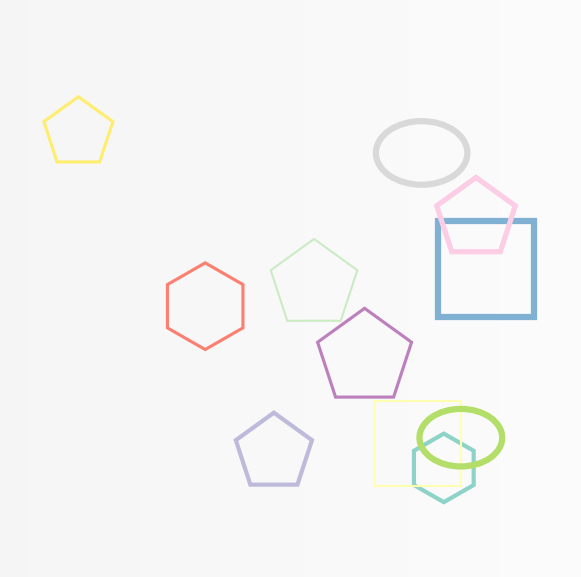[{"shape": "hexagon", "thickness": 2, "radius": 0.3, "center": [0.764, 0.189]}, {"shape": "square", "thickness": 1, "radius": 0.37, "center": [0.719, 0.232]}, {"shape": "pentagon", "thickness": 2, "radius": 0.34, "center": [0.471, 0.216]}, {"shape": "hexagon", "thickness": 1.5, "radius": 0.38, "center": [0.353, 0.469]}, {"shape": "square", "thickness": 3, "radius": 0.41, "center": [0.836, 0.534]}, {"shape": "oval", "thickness": 3, "radius": 0.36, "center": [0.793, 0.241]}, {"shape": "pentagon", "thickness": 2.5, "radius": 0.36, "center": [0.819, 0.621]}, {"shape": "oval", "thickness": 3, "radius": 0.39, "center": [0.725, 0.734]}, {"shape": "pentagon", "thickness": 1.5, "radius": 0.42, "center": [0.627, 0.38]}, {"shape": "pentagon", "thickness": 1, "radius": 0.39, "center": [0.54, 0.507]}, {"shape": "pentagon", "thickness": 1.5, "radius": 0.31, "center": [0.135, 0.769]}]